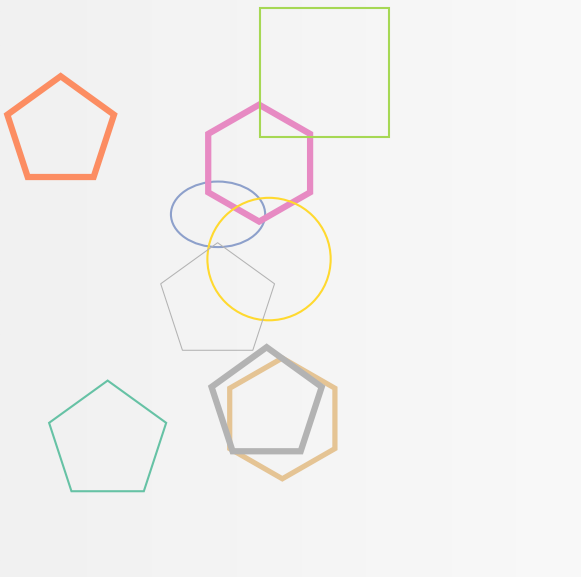[{"shape": "pentagon", "thickness": 1, "radius": 0.53, "center": [0.185, 0.234]}, {"shape": "pentagon", "thickness": 3, "radius": 0.48, "center": [0.104, 0.771]}, {"shape": "oval", "thickness": 1, "radius": 0.41, "center": [0.375, 0.628]}, {"shape": "hexagon", "thickness": 3, "radius": 0.51, "center": [0.446, 0.717]}, {"shape": "square", "thickness": 1, "radius": 0.56, "center": [0.558, 0.873]}, {"shape": "circle", "thickness": 1, "radius": 0.53, "center": [0.463, 0.551]}, {"shape": "hexagon", "thickness": 2.5, "radius": 0.52, "center": [0.486, 0.275]}, {"shape": "pentagon", "thickness": 0.5, "radius": 0.51, "center": [0.374, 0.476]}, {"shape": "pentagon", "thickness": 3, "radius": 0.5, "center": [0.459, 0.298]}]